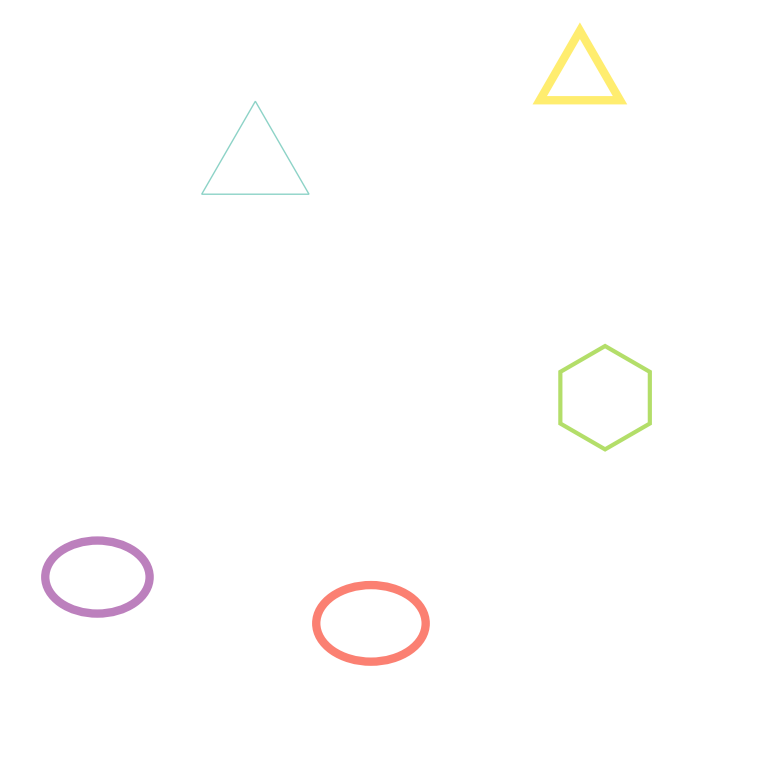[{"shape": "triangle", "thickness": 0.5, "radius": 0.4, "center": [0.332, 0.788]}, {"shape": "oval", "thickness": 3, "radius": 0.36, "center": [0.482, 0.19]}, {"shape": "hexagon", "thickness": 1.5, "radius": 0.34, "center": [0.786, 0.484]}, {"shape": "oval", "thickness": 3, "radius": 0.34, "center": [0.127, 0.251]}, {"shape": "triangle", "thickness": 3, "radius": 0.3, "center": [0.753, 0.9]}]